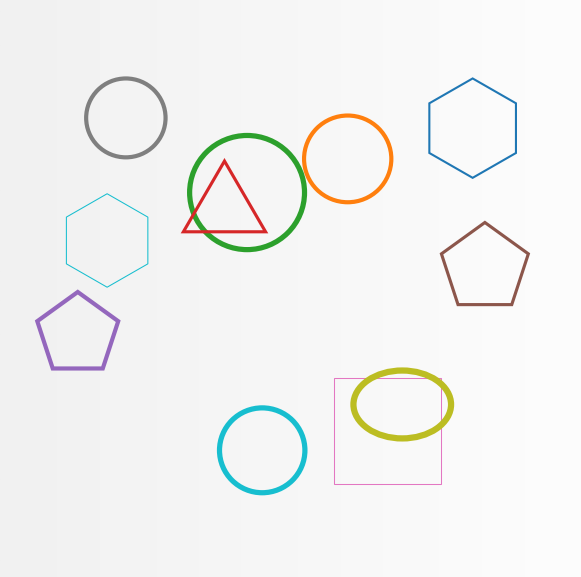[{"shape": "hexagon", "thickness": 1, "radius": 0.43, "center": [0.813, 0.777]}, {"shape": "circle", "thickness": 2, "radius": 0.38, "center": [0.598, 0.724]}, {"shape": "circle", "thickness": 2.5, "radius": 0.49, "center": [0.425, 0.666]}, {"shape": "triangle", "thickness": 1.5, "radius": 0.41, "center": [0.386, 0.639]}, {"shape": "pentagon", "thickness": 2, "radius": 0.37, "center": [0.134, 0.42]}, {"shape": "pentagon", "thickness": 1.5, "radius": 0.39, "center": [0.834, 0.535]}, {"shape": "square", "thickness": 0.5, "radius": 0.46, "center": [0.667, 0.252]}, {"shape": "circle", "thickness": 2, "radius": 0.34, "center": [0.217, 0.795]}, {"shape": "oval", "thickness": 3, "radius": 0.42, "center": [0.692, 0.299]}, {"shape": "hexagon", "thickness": 0.5, "radius": 0.4, "center": [0.184, 0.583]}, {"shape": "circle", "thickness": 2.5, "radius": 0.37, "center": [0.451, 0.219]}]